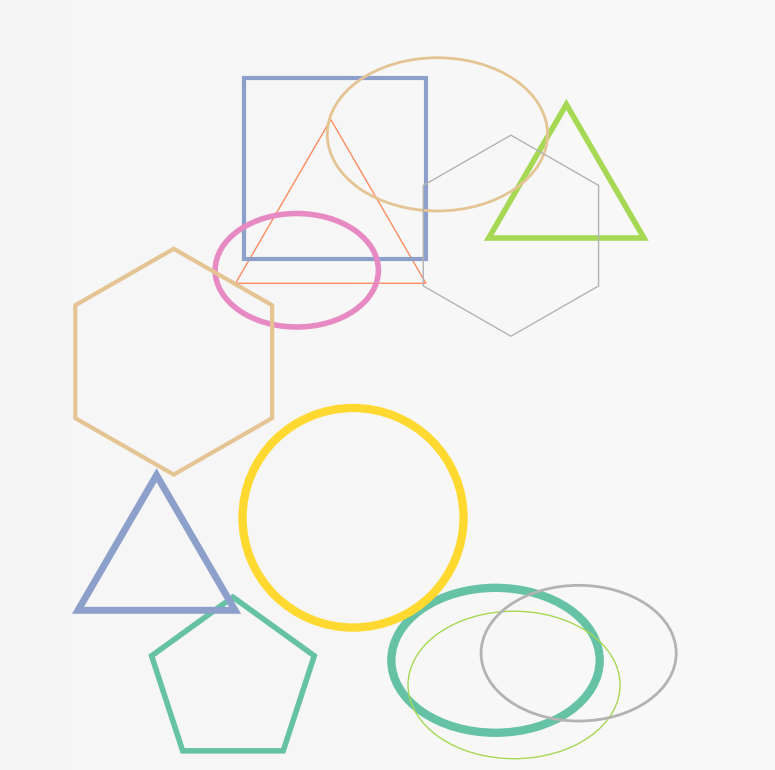[{"shape": "pentagon", "thickness": 2, "radius": 0.55, "center": [0.301, 0.114]}, {"shape": "oval", "thickness": 3, "radius": 0.67, "center": [0.639, 0.142]}, {"shape": "triangle", "thickness": 0.5, "radius": 0.71, "center": [0.427, 0.703]}, {"shape": "square", "thickness": 1.5, "radius": 0.59, "center": [0.432, 0.781]}, {"shape": "triangle", "thickness": 2.5, "radius": 0.59, "center": [0.202, 0.266]}, {"shape": "oval", "thickness": 2, "radius": 0.53, "center": [0.383, 0.649]}, {"shape": "triangle", "thickness": 2, "radius": 0.58, "center": [0.731, 0.749]}, {"shape": "oval", "thickness": 0.5, "radius": 0.68, "center": [0.663, 0.11]}, {"shape": "circle", "thickness": 3, "radius": 0.71, "center": [0.456, 0.328]}, {"shape": "oval", "thickness": 1, "radius": 0.71, "center": [0.564, 0.826]}, {"shape": "hexagon", "thickness": 1.5, "radius": 0.73, "center": [0.224, 0.53]}, {"shape": "hexagon", "thickness": 0.5, "radius": 0.65, "center": [0.659, 0.694]}, {"shape": "oval", "thickness": 1, "radius": 0.63, "center": [0.747, 0.152]}]